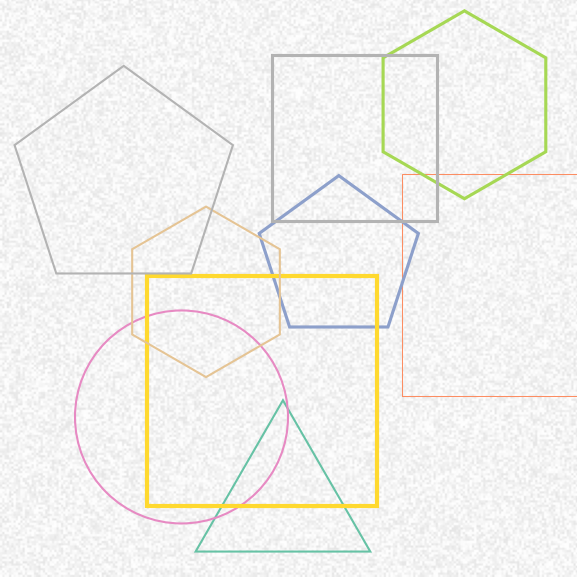[{"shape": "triangle", "thickness": 1, "radius": 0.87, "center": [0.49, 0.131]}, {"shape": "square", "thickness": 0.5, "radius": 0.96, "center": [0.889, 0.506]}, {"shape": "pentagon", "thickness": 1.5, "radius": 0.72, "center": [0.587, 0.55]}, {"shape": "circle", "thickness": 1, "radius": 0.92, "center": [0.314, 0.277]}, {"shape": "hexagon", "thickness": 1.5, "radius": 0.81, "center": [0.804, 0.818]}, {"shape": "square", "thickness": 2, "radius": 1.0, "center": [0.453, 0.322]}, {"shape": "hexagon", "thickness": 1, "radius": 0.74, "center": [0.357, 0.494]}, {"shape": "pentagon", "thickness": 1, "radius": 0.99, "center": [0.214, 0.686]}, {"shape": "square", "thickness": 1.5, "radius": 0.72, "center": [0.614, 0.76]}]